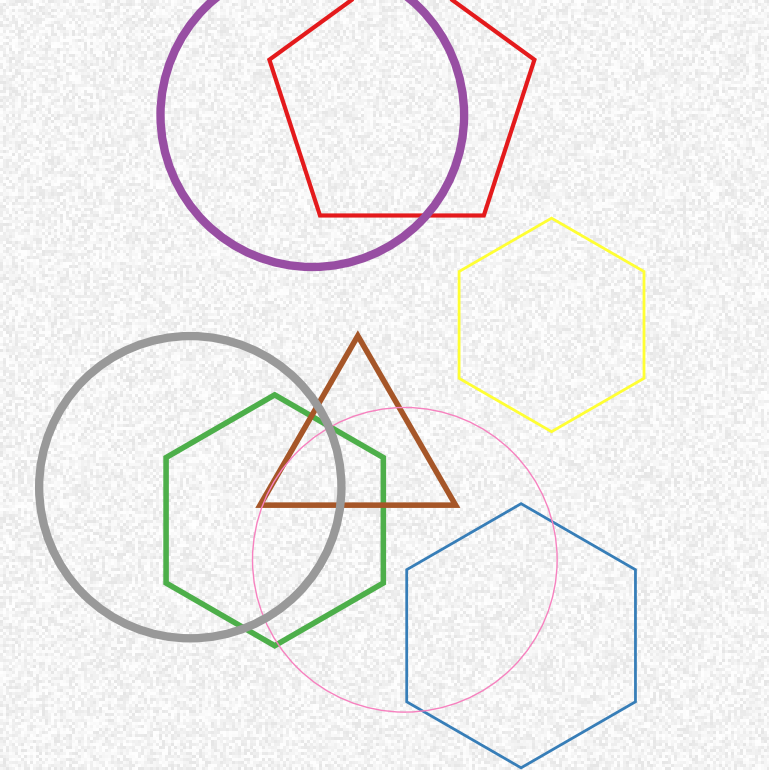[{"shape": "pentagon", "thickness": 1.5, "radius": 0.9, "center": [0.522, 0.867]}, {"shape": "hexagon", "thickness": 1, "radius": 0.86, "center": [0.677, 0.174]}, {"shape": "hexagon", "thickness": 2, "radius": 0.81, "center": [0.357, 0.324]}, {"shape": "circle", "thickness": 3, "radius": 0.99, "center": [0.406, 0.85]}, {"shape": "hexagon", "thickness": 1, "radius": 0.69, "center": [0.716, 0.578]}, {"shape": "triangle", "thickness": 2, "radius": 0.73, "center": [0.465, 0.417]}, {"shape": "circle", "thickness": 0.5, "radius": 0.99, "center": [0.526, 0.273]}, {"shape": "circle", "thickness": 3, "radius": 0.98, "center": [0.247, 0.367]}]